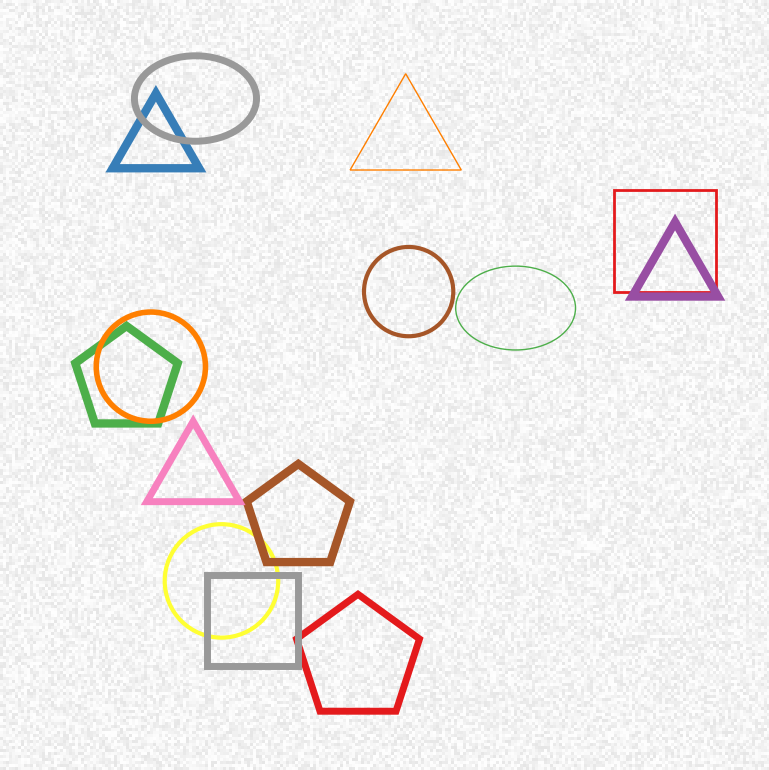[{"shape": "square", "thickness": 1, "radius": 0.33, "center": [0.863, 0.687]}, {"shape": "pentagon", "thickness": 2.5, "radius": 0.42, "center": [0.465, 0.144]}, {"shape": "triangle", "thickness": 3, "radius": 0.32, "center": [0.202, 0.814]}, {"shape": "oval", "thickness": 0.5, "radius": 0.39, "center": [0.67, 0.6]}, {"shape": "pentagon", "thickness": 3, "radius": 0.35, "center": [0.164, 0.507]}, {"shape": "triangle", "thickness": 3, "radius": 0.32, "center": [0.877, 0.647]}, {"shape": "triangle", "thickness": 0.5, "radius": 0.42, "center": [0.527, 0.821]}, {"shape": "circle", "thickness": 2, "radius": 0.35, "center": [0.196, 0.524]}, {"shape": "circle", "thickness": 1.5, "radius": 0.37, "center": [0.288, 0.246]}, {"shape": "pentagon", "thickness": 3, "radius": 0.35, "center": [0.387, 0.327]}, {"shape": "circle", "thickness": 1.5, "radius": 0.29, "center": [0.531, 0.621]}, {"shape": "triangle", "thickness": 2.5, "radius": 0.35, "center": [0.251, 0.383]}, {"shape": "square", "thickness": 2.5, "radius": 0.3, "center": [0.327, 0.194]}, {"shape": "oval", "thickness": 2.5, "radius": 0.4, "center": [0.254, 0.872]}]